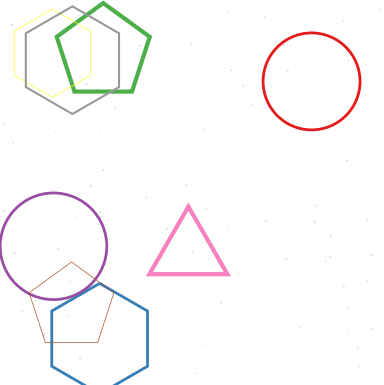[{"shape": "circle", "thickness": 2, "radius": 0.63, "center": [0.809, 0.789]}, {"shape": "hexagon", "thickness": 2, "radius": 0.72, "center": [0.259, 0.12]}, {"shape": "pentagon", "thickness": 3, "radius": 0.64, "center": [0.268, 0.865]}, {"shape": "circle", "thickness": 2, "radius": 0.69, "center": [0.139, 0.36]}, {"shape": "hexagon", "thickness": 0.5, "radius": 0.57, "center": [0.136, 0.862]}, {"shape": "pentagon", "thickness": 0.5, "radius": 0.58, "center": [0.186, 0.204]}, {"shape": "triangle", "thickness": 3, "radius": 0.58, "center": [0.489, 0.346]}, {"shape": "hexagon", "thickness": 1.5, "radius": 0.7, "center": [0.188, 0.844]}]